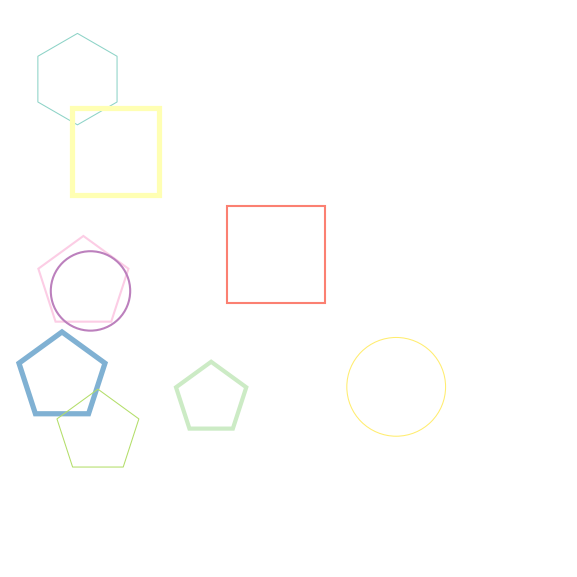[{"shape": "hexagon", "thickness": 0.5, "radius": 0.4, "center": [0.134, 0.862]}, {"shape": "square", "thickness": 2.5, "radius": 0.38, "center": [0.199, 0.736]}, {"shape": "square", "thickness": 1, "radius": 0.42, "center": [0.479, 0.559]}, {"shape": "pentagon", "thickness": 2.5, "radius": 0.39, "center": [0.107, 0.346]}, {"shape": "pentagon", "thickness": 0.5, "radius": 0.37, "center": [0.17, 0.251]}, {"shape": "pentagon", "thickness": 1, "radius": 0.41, "center": [0.144, 0.509]}, {"shape": "circle", "thickness": 1, "radius": 0.34, "center": [0.157, 0.495]}, {"shape": "pentagon", "thickness": 2, "radius": 0.32, "center": [0.366, 0.309]}, {"shape": "circle", "thickness": 0.5, "radius": 0.43, "center": [0.686, 0.329]}]